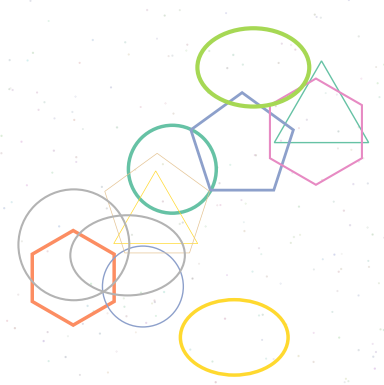[{"shape": "triangle", "thickness": 1, "radius": 0.71, "center": [0.835, 0.7]}, {"shape": "circle", "thickness": 2.5, "radius": 0.57, "center": [0.448, 0.56]}, {"shape": "hexagon", "thickness": 2.5, "radius": 0.61, "center": [0.19, 0.278]}, {"shape": "circle", "thickness": 1, "radius": 0.53, "center": [0.371, 0.256]}, {"shape": "pentagon", "thickness": 2, "radius": 0.7, "center": [0.629, 0.619]}, {"shape": "hexagon", "thickness": 1.5, "radius": 0.69, "center": [0.821, 0.658]}, {"shape": "oval", "thickness": 3, "radius": 0.73, "center": [0.658, 0.825]}, {"shape": "triangle", "thickness": 0.5, "radius": 0.63, "center": [0.404, 0.43]}, {"shape": "oval", "thickness": 2.5, "radius": 0.7, "center": [0.608, 0.124]}, {"shape": "pentagon", "thickness": 0.5, "radius": 0.72, "center": [0.408, 0.459]}, {"shape": "circle", "thickness": 1.5, "radius": 0.72, "center": [0.192, 0.364]}, {"shape": "oval", "thickness": 1.5, "radius": 0.74, "center": [0.331, 0.337]}]